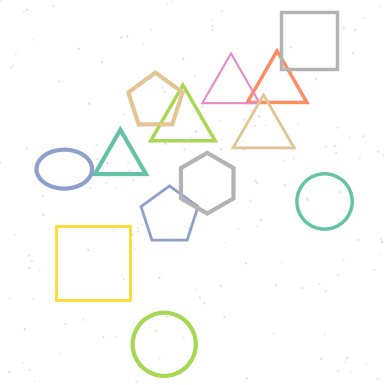[{"shape": "circle", "thickness": 2.5, "radius": 0.36, "center": [0.843, 0.477]}, {"shape": "triangle", "thickness": 3, "radius": 0.38, "center": [0.313, 0.586]}, {"shape": "triangle", "thickness": 2.5, "radius": 0.45, "center": [0.72, 0.779]}, {"shape": "oval", "thickness": 3, "radius": 0.36, "center": [0.167, 0.561]}, {"shape": "pentagon", "thickness": 2, "radius": 0.39, "center": [0.44, 0.439]}, {"shape": "triangle", "thickness": 1.5, "radius": 0.43, "center": [0.6, 0.775]}, {"shape": "circle", "thickness": 3, "radius": 0.41, "center": [0.427, 0.106]}, {"shape": "triangle", "thickness": 2.5, "radius": 0.48, "center": [0.475, 0.683]}, {"shape": "square", "thickness": 2, "radius": 0.48, "center": [0.241, 0.317]}, {"shape": "pentagon", "thickness": 3, "radius": 0.37, "center": [0.404, 0.737]}, {"shape": "triangle", "thickness": 2, "radius": 0.46, "center": [0.685, 0.662]}, {"shape": "hexagon", "thickness": 3, "radius": 0.39, "center": [0.538, 0.524]}, {"shape": "square", "thickness": 2.5, "radius": 0.37, "center": [0.802, 0.895]}]